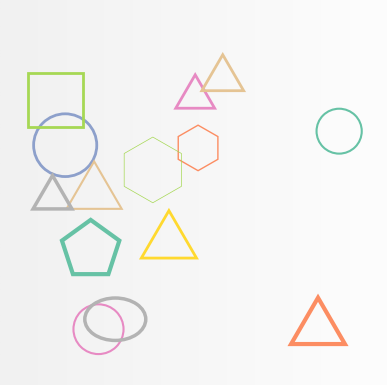[{"shape": "pentagon", "thickness": 3, "radius": 0.39, "center": [0.234, 0.351]}, {"shape": "circle", "thickness": 1.5, "radius": 0.29, "center": [0.875, 0.659]}, {"shape": "hexagon", "thickness": 1, "radius": 0.3, "center": [0.511, 0.616]}, {"shape": "triangle", "thickness": 3, "radius": 0.4, "center": [0.821, 0.147]}, {"shape": "circle", "thickness": 2, "radius": 0.41, "center": [0.168, 0.623]}, {"shape": "circle", "thickness": 1.5, "radius": 0.32, "center": [0.254, 0.145]}, {"shape": "triangle", "thickness": 2, "radius": 0.29, "center": [0.504, 0.748]}, {"shape": "square", "thickness": 2, "radius": 0.35, "center": [0.143, 0.74]}, {"shape": "hexagon", "thickness": 0.5, "radius": 0.43, "center": [0.394, 0.559]}, {"shape": "triangle", "thickness": 2, "radius": 0.41, "center": [0.436, 0.371]}, {"shape": "triangle", "thickness": 1.5, "radius": 0.41, "center": [0.243, 0.499]}, {"shape": "triangle", "thickness": 2, "radius": 0.31, "center": [0.575, 0.796]}, {"shape": "triangle", "thickness": 2.5, "radius": 0.29, "center": [0.136, 0.486]}, {"shape": "oval", "thickness": 2.5, "radius": 0.39, "center": [0.298, 0.171]}]